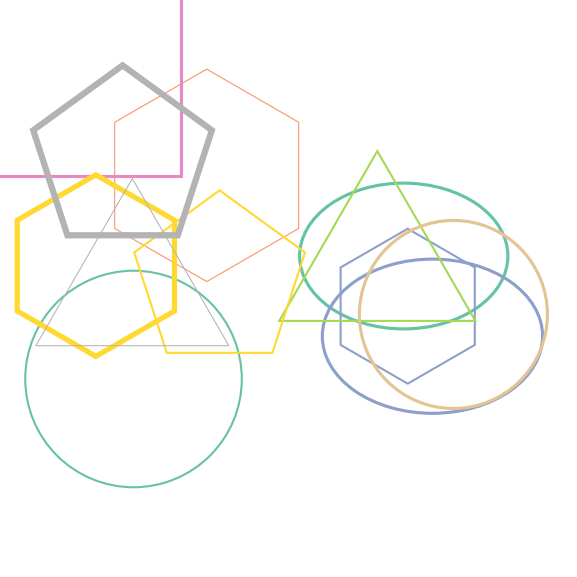[{"shape": "oval", "thickness": 1.5, "radius": 0.9, "center": [0.699, 0.556]}, {"shape": "circle", "thickness": 1, "radius": 0.94, "center": [0.231, 0.343]}, {"shape": "hexagon", "thickness": 0.5, "radius": 0.92, "center": [0.358, 0.695]}, {"shape": "oval", "thickness": 1.5, "radius": 0.95, "center": [0.749, 0.417]}, {"shape": "hexagon", "thickness": 1, "radius": 0.67, "center": [0.706, 0.469]}, {"shape": "square", "thickness": 1.5, "radius": 0.97, "center": [0.119, 0.887]}, {"shape": "triangle", "thickness": 1, "radius": 0.98, "center": [0.653, 0.541]}, {"shape": "pentagon", "thickness": 1, "radius": 0.78, "center": [0.38, 0.514]}, {"shape": "hexagon", "thickness": 2.5, "radius": 0.79, "center": [0.166, 0.539]}, {"shape": "circle", "thickness": 1.5, "radius": 0.81, "center": [0.785, 0.455]}, {"shape": "pentagon", "thickness": 3, "radius": 0.81, "center": [0.212, 0.723]}, {"shape": "triangle", "thickness": 0.5, "radius": 0.96, "center": [0.229, 0.497]}]